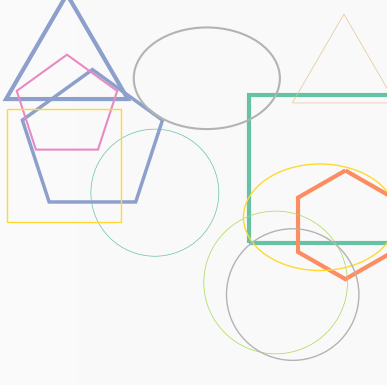[{"shape": "square", "thickness": 3, "radius": 0.96, "center": [0.835, 0.561]}, {"shape": "circle", "thickness": 0.5, "radius": 0.83, "center": [0.4, 0.499]}, {"shape": "hexagon", "thickness": 3, "radius": 0.71, "center": [0.891, 0.416]}, {"shape": "triangle", "thickness": 3, "radius": 0.91, "center": [0.173, 0.833]}, {"shape": "pentagon", "thickness": 2.5, "radius": 0.95, "center": [0.238, 0.629]}, {"shape": "pentagon", "thickness": 1.5, "radius": 0.68, "center": [0.173, 0.722]}, {"shape": "circle", "thickness": 0.5, "radius": 0.93, "center": [0.711, 0.266]}, {"shape": "square", "thickness": 1, "radius": 0.73, "center": [0.165, 0.571]}, {"shape": "oval", "thickness": 1, "radius": 0.99, "center": [0.826, 0.436]}, {"shape": "triangle", "thickness": 0.5, "radius": 0.77, "center": [0.888, 0.81]}, {"shape": "oval", "thickness": 1.5, "radius": 0.94, "center": [0.534, 0.797]}, {"shape": "circle", "thickness": 1, "radius": 0.85, "center": [0.755, 0.235]}]